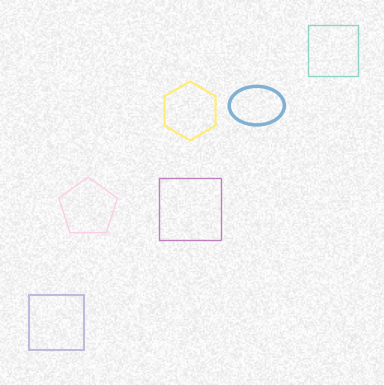[{"shape": "square", "thickness": 1, "radius": 0.33, "center": [0.865, 0.869]}, {"shape": "square", "thickness": 1.5, "radius": 0.36, "center": [0.147, 0.162]}, {"shape": "oval", "thickness": 2.5, "radius": 0.36, "center": [0.667, 0.726]}, {"shape": "pentagon", "thickness": 1, "radius": 0.4, "center": [0.229, 0.46]}, {"shape": "square", "thickness": 1, "radius": 0.4, "center": [0.493, 0.456]}, {"shape": "hexagon", "thickness": 1.5, "radius": 0.38, "center": [0.494, 0.712]}]